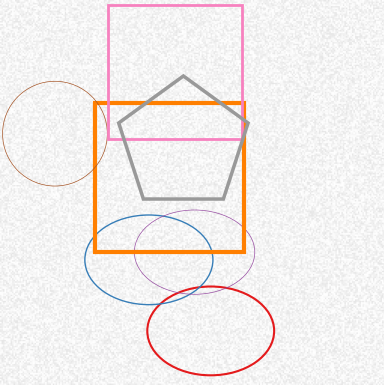[{"shape": "oval", "thickness": 1.5, "radius": 0.82, "center": [0.547, 0.14]}, {"shape": "oval", "thickness": 1, "radius": 0.83, "center": [0.387, 0.325]}, {"shape": "oval", "thickness": 0.5, "radius": 0.78, "center": [0.505, 0.345]}, {"shape": "square", "thickness": 3, "radius": 0.97, "center": [0.44, 0.538]}, {"shape": "circle", "thickness": 0.5, "radius": 0.68, "center": [0.143, 0.653]}, {"shape": "square", "thickness": 2, "radius": 0.87, "center": [0.454, 0.812]}, {"shape": "pentagon", "thickness": 2.5, "radius": 0.88, "center": [0.476, 0.626]}]